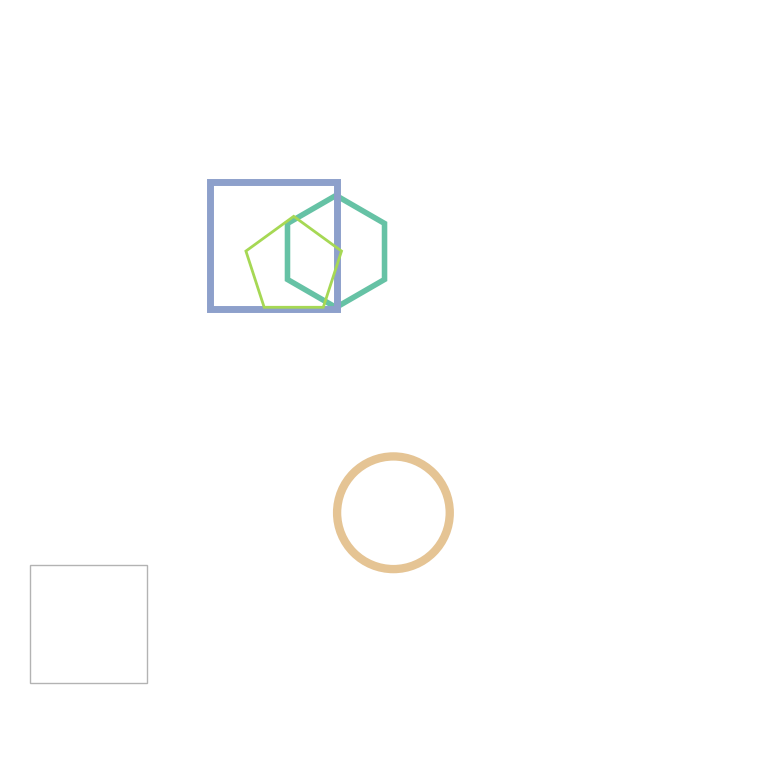[{"shape": "hexagon", "thickness": 2, "radius": 0.36, "center": [0.436, 0.673]}, {"shape": "square", "thickness": 2.5, "radius": 0.41, "center": [0.355, 0.681]}, {"shape": "pentagon", "thickness": 1, "radius": 0.33, "center": [0.381, 0.654]}, {"shape": "circle", "thickness": 3, "radius": 0.37, "center": [0.511, 0.334]}, {"shape": "square", "thickness": 0.5, "radius": 0.38, "center": [0.115, 0.189]}]